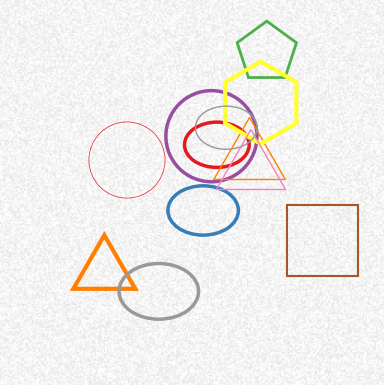[{"shape": "circle", "thickness": 0.5, "radius": 0.49, "center": [0.33, 0.584]}, {"shape": "oval", "thickness": 2.5, "radius": 0.42, "center": [0.563, 0.624]}, {"shape": "oval", "thickness": 2.5, "radius": 0.46, "center": [0.528, 0.453]}, {"shape": "pentagon", "thickness": 2, "radius": 0.4, "center": [0.693, 0.864]}, {"shape": "circle", "thickness": 2.5, "radius": 0.59, "center": [0.549, 0.646]}, {"shape": "triangle", "thickness": 1, "radius": 0.54, "center": [0.648, 0.587]}, {"shape": "triangle", "thickness": 3, "radius": 0.46, "center": [0.271, 0.296]}, {"shape": "hexagon", "thickness": 3, "radius": 0.53, "center": [0.677, 0.733]}, {"shape": "square", "thickness": 1.5, "radius": 0.46, "center": [0.839, 0.375]}, {"shape": "triangle", "thickness": 1, "radius": 0.52, "center": [0.652, 0.56]}, {"shape": "oval", "thickness": 2.5, "radius": 0.52, "center": [0.412, 0.243]}, {"shape": "oval", "thickness": 1, "radius": 0.4, "center": [0.588, 0.668]}]